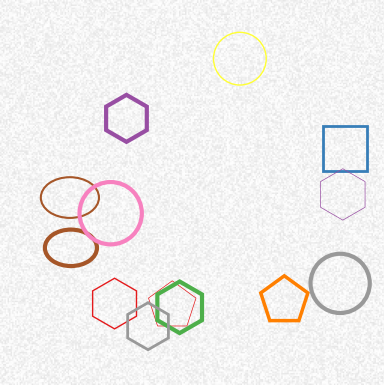[{"shape": "pentagon", "thickness": 0.5, "radius": 0.32, "center": [0.447, 0.206]}, {"shape": "hexagon", "thickness": 1, "radius": 0.33, "center": [0.298, 0.212]}, {"shape": "square", "thickness": 2, "radius": 0.29, "center": [0.896, 0.614]}, {"shape": "hexagon", "thickness": 3, "radius": 0.33, "center": [0.467, 0.202]}, {"shape": "hexagon", "thickness": 3, "radius": 0.31, "center": [0.328, 0.693]}, {"shape": "hexagon", "thickness": 0.5, "radius": 0.33, "center": [0.89, 0.495]}, {"shape": "pentagon", "thickness": 2.5, "radius": 0.32, "center": [0.738, 0.219]}, {"shape": "circle", "thickness": 1, "radius": 0.34, "center": [0.623, 0.848]}, {"shape": "oval", "thickness": 1.5, "radius": 0.38, "center": [0.182, 0.487]}, {"shape": "oval", "thickness": 3, "radius": 0.34, "center": [0.184, 0.356]}, {"shape": "circle", "thickness": 3, "radius": 0.4, "center": [0.287, 0.446]}, {"shape": "hexagon", "thickness": 2, "radius": 0.31, "center": [0.385, 0.153]}, {"shape": "circle", "thickness": 3, "radius": 0.38, "center": [0.883, 0.264]}]